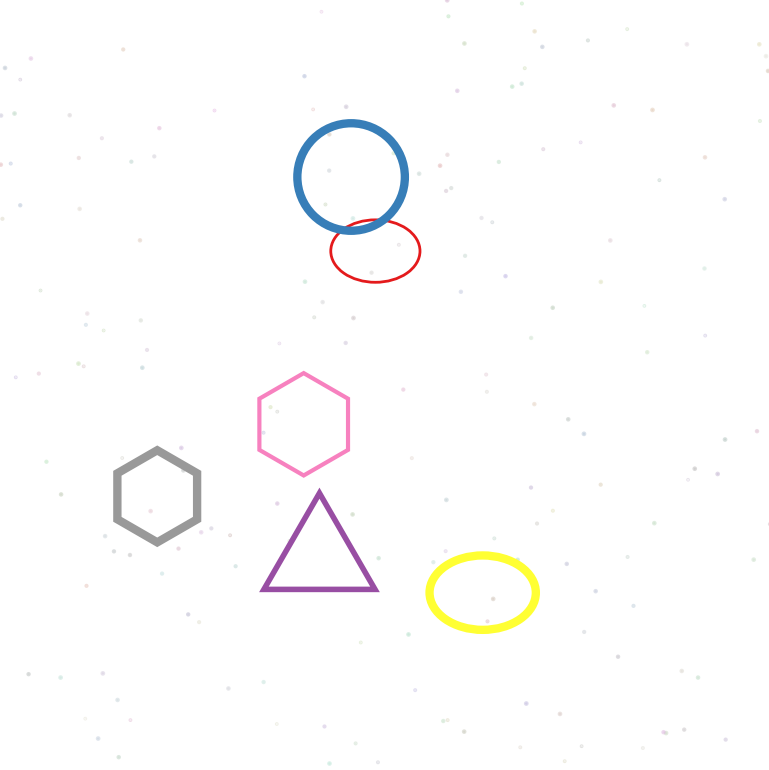[{"shape": "oval", "thickness": 1, "radius": 0.29, "center": [0.488, 0.674]}, {"shape": "circle", "thickness": 3, "radius": 0.35, "center": [0.456, 0.77]}, {"shape": "triangle", "thickness": 2, "radius": 0.42, "center": [0.415, 0.276]}, {"shape": "oval", "thickness": 3, "radius": 0.35, "center": [0.627, 0.23]}, {"shape": "hexagon", "thickness": 1.5, "radius": 0.33, "center": [0.394, 0.449]}, {"shape": "hexagon", "thickness": 3, "radius": 0.3, "center": [0.204, 0.355]}]